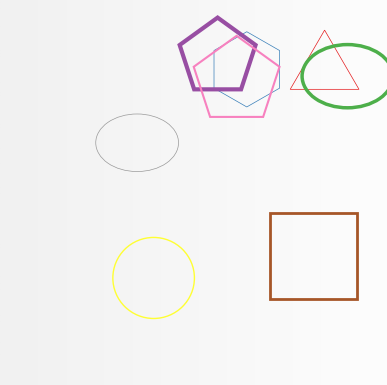[{"shape": "triangle", "thickness": 0.5, "radius": 0.51, "center": [0.838, 0.819]}, {"shape": "hexagon", "thickness": 0.5, "radius": 0.49, "center": [0.637, 0.82]}, {"shape": "oval", "thickness": 2.5, "radius": 0.59, "center": [0.897, 0.802]}, {"shape": "pentagon", "thickness": 3, "radius": 0.51, "center": [0.562, 0.851]}, {"shape": "circle", "thickness": 1, "radius": 0.53, "center": [0.396, 0.278]}, {"shape": "square", "thickness": 2, "radius": 0.56, "center": [0.81, 0.335]}, {"shape": "pentagon", "thickness": 1.5, "radius": 0.58, "center": [0.611, 0.791]}, {"shape": "oval", "thickness": 0.5, "radius": 0.53, "center": [0.354, 0.629]}]